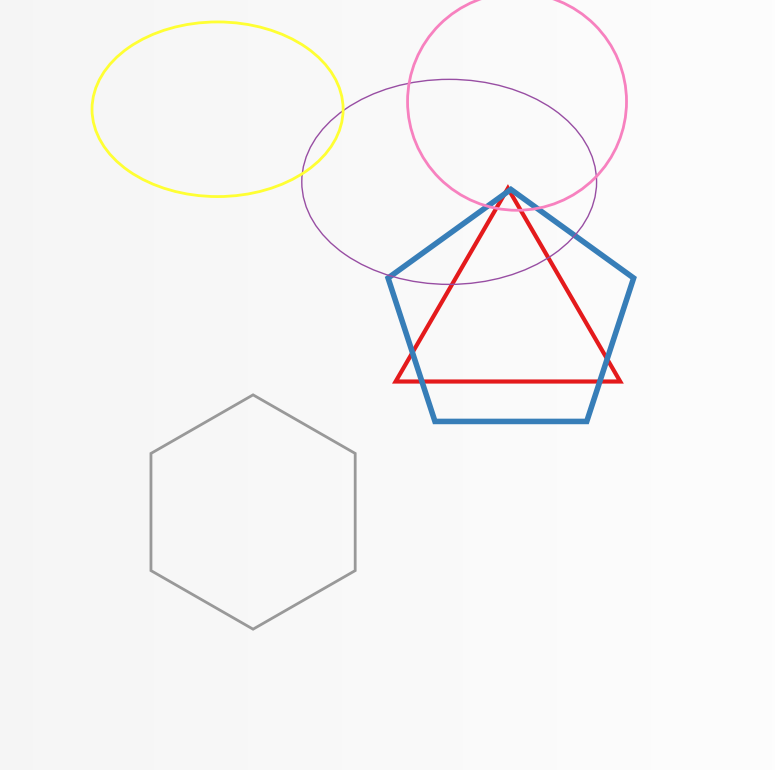[{"shape": "triangle", "thickness": 1.5, "radius": 0.84, "center": [0.655, 0.588]}, {"shape": "pentagon", "thickness": 2, "radius": 0.83, "center": [0.659, 0.587]}, {"shape": "oval", "thickness": 0.5, "radius": 0.95, "center": [0.58, 0.764]}, {"shape": "oval", "thickness": 1, "radius": 0.81, "center": [0.281, 0.858]}, {"shape": "circle", "thickness": 1, "radius": 0.71, "center": [0.667, 0.868]}, {"shape": "hexagon", "thickness": 1, "radius": 0.76, "center": [0.327, 0.335]}]